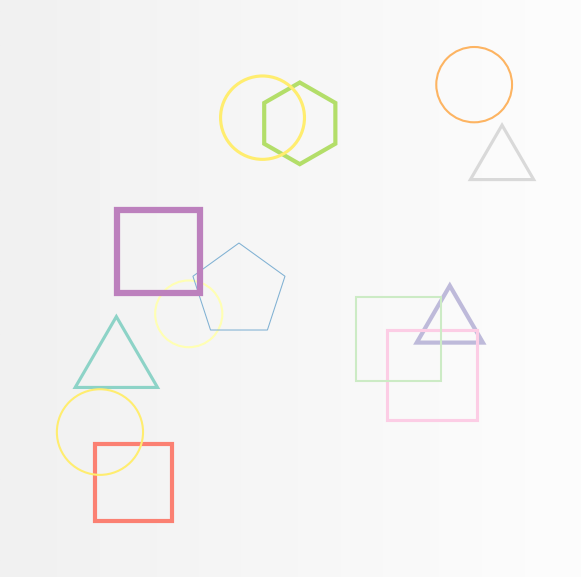[{"shape": "triangle", "thickness": 1.5, "radius": 0.41, "center": [0.2, 0.369]}, {"shape": "circle", "thickness": 1, "radius": 0.29, "center": [0.325, 0.456]}, {"shape": "triangle", "thickness": 2, "radius": 0.33, "center": [0.774, 0.439]}, {"shape": "square", "thickness": 2, "radius": 0.33, "center": [0.229, 0.164]}, {"shape": "pentagon", "thickness": 0.5, "radius": 0.42, "center": [0.411, 0.495]}, {"shape": "circle", "thickness": 1, "radius": 0.33, "center": [0.816, 0.853]}, {"shape": "hexagon", "thickness": 2, "radius": 0.35, "center": [0.516, 0.786]}, {"shape": "square", "thickness": 1.5, "radius": 0.39, "center": [0.743, 0.349]}, {"shape": "triangle", "thickness": 1.5, "radius": 0.31, "center": [0.864, 0.72]}, {"shape": "square", "thickness": 3, "radius": 0.36, "center": [0.272, 0.564]}, {"shape": "square", "thickness": 1, "radius": 0.36, "center": [0.685, 0.412]}, {"shape": "circle", "thickness": 1.5, "radius": 0.36, "center": [0.452, 0.795]}, {"shape": "circle", "thickness": 1, "radius": 0.37, "center": [0.172, 0.251]}]